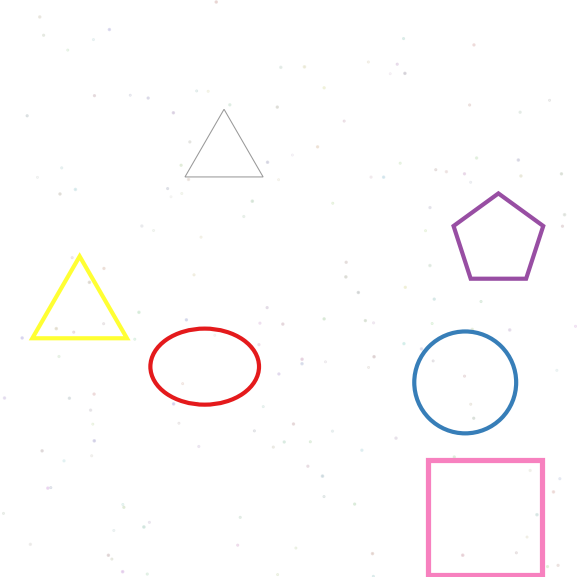[{"shape": "oval", "thickness": 2, "radius": 0.47, "center": [0.354, 0.364]}, {"shape": "circle", "thickness": 2, "radius": 0.44, "center": [0.806, 0.337]}, {"shape": "pentagon", "thickness": 2, "radius": 0.41, "center": [0.863, 0.583]}, {"shape": "triangle", "thickness": 2, "radius": 0.47, "center": [0.138, 0.461]}, {"shape": "square", "thickness": 2.5, "radius": 0.5, "center": [0.84, 0.103]}, {"shape": "triangle", "thickness": 0.5, "radius": 0.39, "center": [0.388, 0.732]}]